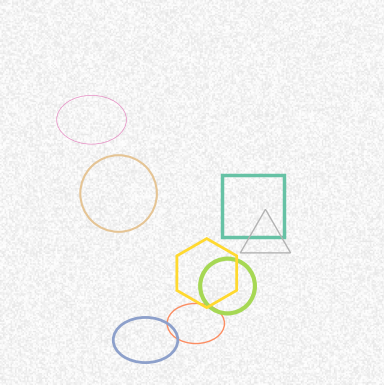[{"shape": "square", "thickness": 2.5, "radius": 0.41, "center": [0.657, 0.465]}, {"shape": "oval", "thickness": 1, "radius": 0.37, "center": [0.509, 0.16]}, {"shape": "oval", "thickness": 2, "radius": 0.42, "center": [0.378, 0.117]}, {"shape": "oval", "thickness": 0.5, "radius": 0.45, "center": [0.238, 0.689]}, {"shape": "circle", "thickness": 3, "radius": 0.36, "center": [0.591, 0.257]}, {"shape": "hexagon", "thickness": 2, "radius": 0.45, "center": [0.537, 0.291]}, {"shape": "circle", "thickness": 1.5, "radius": 0.5, "center": [0.308, 0.497]}, {"shape": "triangle", "thickness": 1, "radius": 0.38, "center": [0.689, 0.381]}]